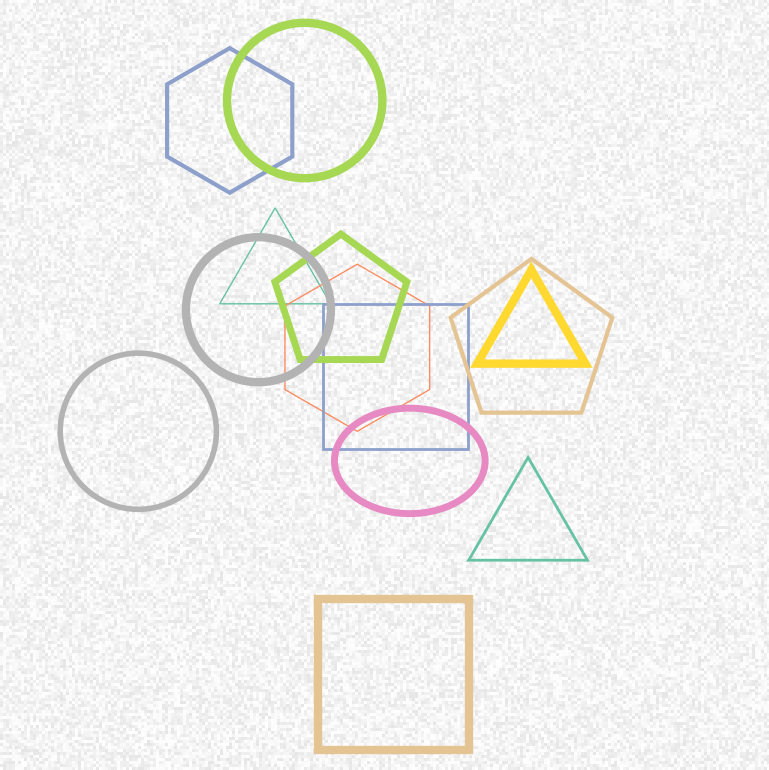[{"shape": "triangle", "thickness": 0.5, "radius": 0.42, "center": [0.357, 0.647]}, {"shape": "triangle", "thickness": 1, "radius": 0.45, "center": [0.686, 0.317]}, {"shape": "hexagon", "thickness": 0.5, "radius": 0.54, "center": [0.464, 0.548]}, {"shape": "hexagon", "thickness": 1.5, "radius": 0.47, "center": [0.298, 0.844]}, {"shape": "square", "thickness": 1, "radius": 0.47, "center": [0.514, 0.511]}, {"shape": "oval", "thickness": 2.5, "radius": 0.49, "center": [0.532, 0.401]}, {"shape": "circle", "thickness": 3, "radius": 0.5, "center": [0.396, 0.869]}, {"shape": "pentagon", "thickness": 2.5, "radius": 0.45, "center": [0.443, 0.606]}, {"shape": "triangle", "thickness": 3, "radius": 0.41, "center": [0.69, 0.568]}, {"shape": "square", "thickness": 3, "radius": 0.49, "center": [0.511, 0.124]}, {"shape": "pentagon", "thickness": 1.5, "radius": 0.55, "center": [0.69, 0.553]}, {"shape": "circle", "thickness": 2, "radius": 0.51, "center": [0.18, 0.44]}, {"shape": "circle", "thickness": 3, "radius": 0.47, "center": [0.336, 0.598]}]